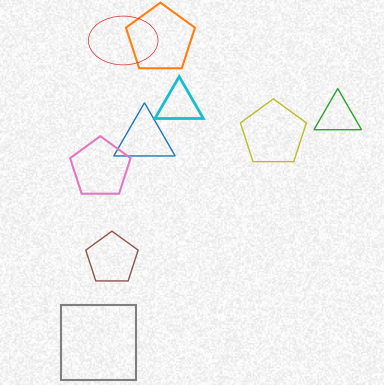[{"shape": "triangle", "thickness": 1, "radius": 0.46, "center": [0.375, 0.641]}, {"shape": "pentagon", "thickness": 1.5, "radius": 0.47, "center": [0.417, 0.899]}, {"shape": "triangle", "thickness": 1, "radius": 0.36, "center": [0.877, 0.699]}, {"shape": "oval", "thickness": 0.5, "radius": 0.45, "center": [0.32, 0.895]}, {"shape": "pentagon", "thickness": 1, "radius": 0.36, "center": [0.291, 0.328]}, {"shape": "pentagon", "thickness": 1.5, "radius": 0.41, "center": [0.261, 0.564]}, {"shape": "square", "thickness": 1.5, "radius": 0.49, "center": [0.256, 0.11]}, {"shape": "pentagon", "thickness": 1, "radius": 0.45, "center": [0.71, 0.653]}, {"shape": "triangle", "thickness": 2, "radius": 0.36, "center": [0.465, 0.729]}]